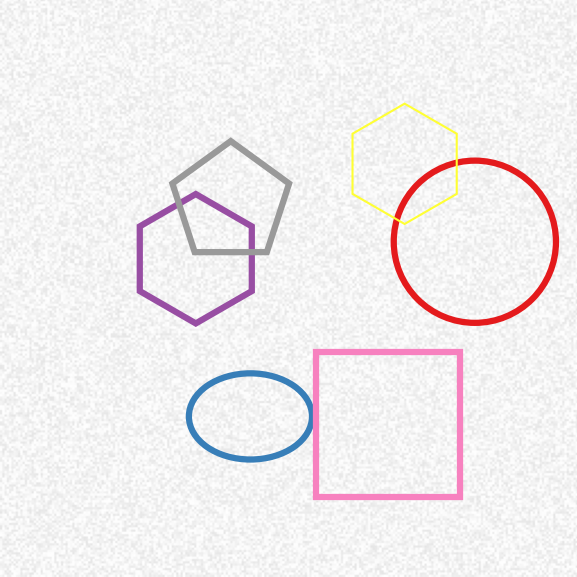[{"shape": "circle", "thickness": 3, "radius": 0.7, "center": [0.822, 0.581]}, {"shape": "oval", "thickness": 3, "radius": 0.53, "center": [0.434, 0.278]}, {"shape": "hexagon", "thickness": 3, "radius": 0.56, "center": [0.339, 0.551]}, {"shape": "hexagon", "thickness": 1, "radius": 0.52, "center": [0.701, 0.715]}, {"shape": "square", "thickness": 3, "radius": 0.63, "center": [0.672, 0.264]}, {"shape": "pentagon", "thickness": 3, "radius": 0.53, "center": [0.4, 0.648]}]